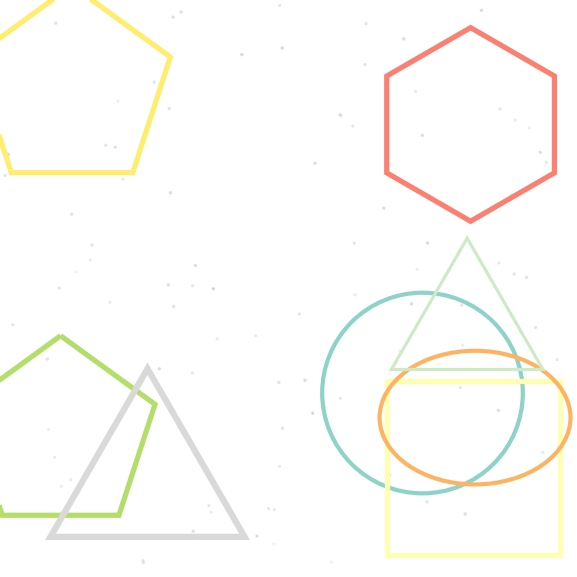[{"shape": "circle", "thickness": 2, "radius": 0.87, "center": [0.732, 0.319]}, {"shape": "square", "thickness": 2.5, "radius": 0.75, "center": [0.82, 0.189]}, {"shape": "hexagon", "thickness": 2.5, "radius": 0.84, "center": [0.815, 0.784]}, {"shape": "oval", "thickness": 2, "radius": 0.83, "center": [0.823, 0.276]}, {"shape": "pentagon", "thickness": 2.5, "radius": 0.86, "center": [0.105, 0.246]}, {"shape": "triangle", "thickness": 3, "radius": 0.97, "center": [0.255, 0.167]}, {"shape": "triangle", "thickness": 1.5, "radius": 0.76, "center": [0.809, 0.435]}, {"shape": "pentagon", "thickness": 2.5, "radius": 0.89, "center": [0.125, 0.845]}]